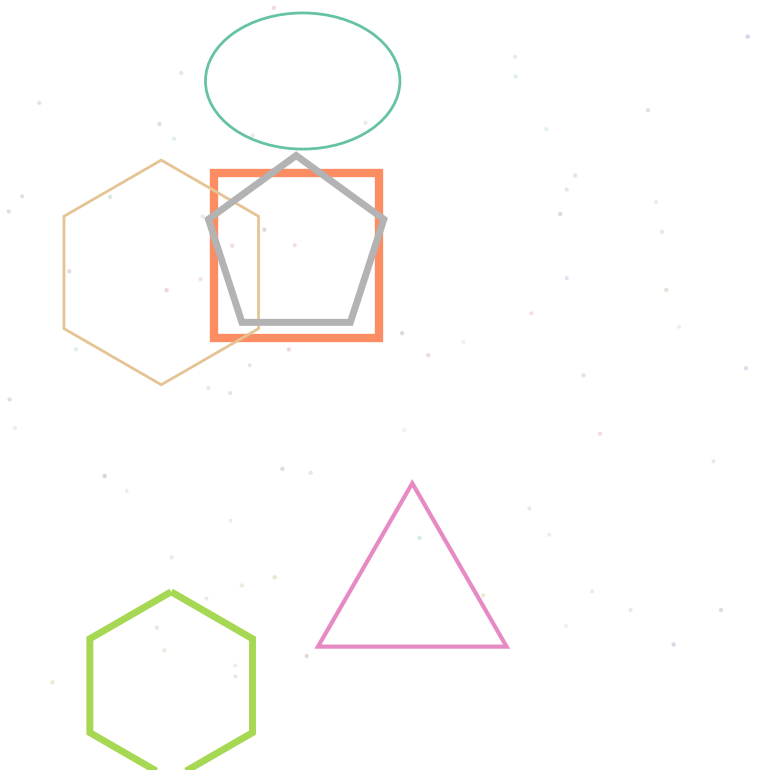[{"shape": "oval", "thickness": 1, "radius": 0.63, "center": [0.393, 0.895]}, {"shape": "square", "thickness": 3, "radius": 0.53, "center": [0.385, 0.669]}, {"shape": "triangle", "thickness": 1.5, "radius": 0.71, "center": [0.535, 0.231]}, {"shape": "hexagon", "thickness": 2.5, "radius": 0.61, "center": [0.222, 0.109]}, {"shape": "hexagon", "thickness": 1, "radius": 0.73, "center": [0.209, 0.646]}, {"shape": "pentagon", "thickness": 2.5, "radius": 0.6, "center": [0.385, 0.678]}]